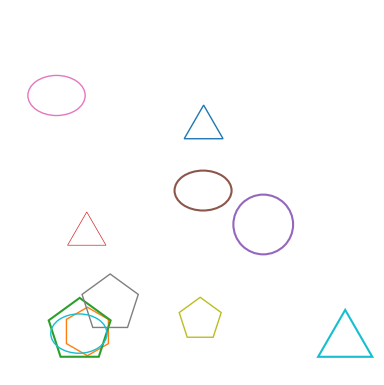[{"shape": "triangle", "thickness": 1, "radius": 0.29, "center": [0.529, 0.669]}, {"shape": "hexagon", "thickness": 1, "radius": 0.31, "center": [0.227, 0.139]}, {"shape": "pentagon", "thickness": 1.5, "radius": 0.42, "center": [0.207, 0.142]}, {"shape": "triangle", "thickness": 0.5, "radius": 0.29, "center": [0.225, 0.392]}, {"shape": "circle", "thickness": 1.5, "radius": 0.39, "center": [0.684, 0.417]}, {"shape": "oval", "thickness": 1.5, "radius": 0.37, "center": [0.527, 0.505]}, {"shape": "oval", "thickness": 1, "radius": 0.37, "center": [0.147, 0.752]}, {"shape": "pentagon", "thickness": 1, "radius": 0.38, "center": [0.286, 0.212]}, {"shape": "pentagon", "thickness": 1, "radius": 0.29, "center": [0.52, 0.17]}, {"shape": "oval", "thickness": 1, "radius": 0.36, "center": [0.205, 0.134]}, {"shape": "triangle", "thickness": 1.5, "radius": 0.41, "center": [0.897, 0.114]}]